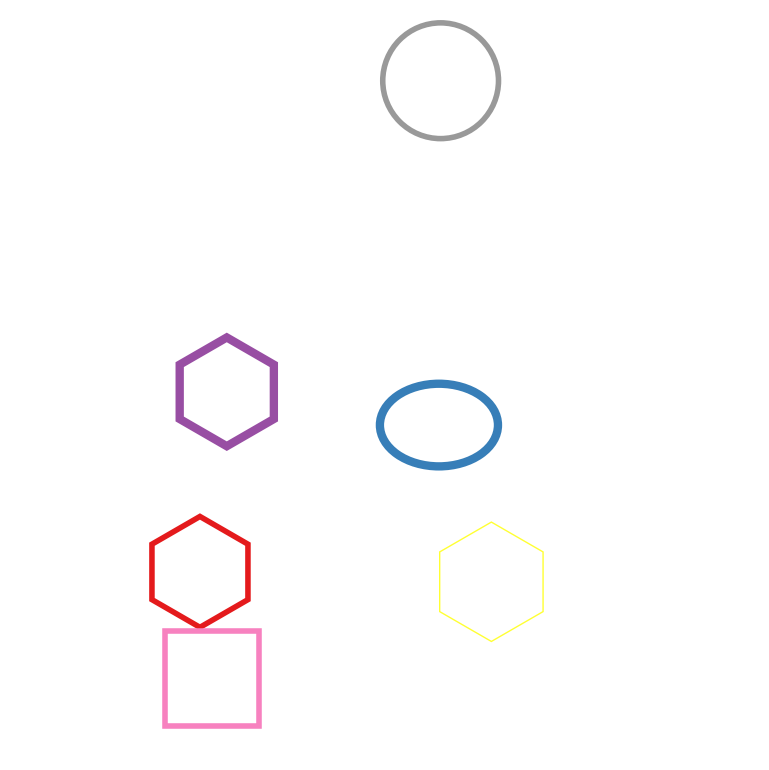[{"shape": "hexagon", "thickness": 2, "radius": 0.36, "center": [0.26, 0.257]}, {"shape": "oval", "thickness": 3, "radius": 0.38, "center": [0.57, 0.448]}, {"shape": "hexagon", "thickness": 3, "radius": 0.35, "center": [0.295, 0.491]}, {"shape": "hexagon", "thickness": 0.5, "radius": 0.39, "center": [0.638, 0.244]}, {"shape": "square", "thickness": 2, "radius": 0.31, "center": [0.275, 0.119]}, {"shape": "circle", "thickness": 2, "radius": 0.38, "center": [0.572, 0.895]}]